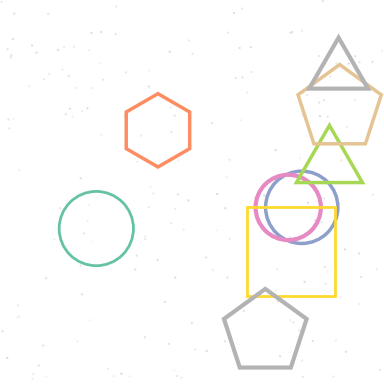[{"shape": "circle", "thickness": 2, "radius": 0.48, "center": [0.25, 0.406]}, {"shape": "hexagon", "thickness": 2.5, "radius": 0.48, "center": [0.41, 0.661]}, {"shape": "circle", "thickness": 2.5, "radius": 0.47, "center": [0.784, 0.462]}, {"shape": "circle", "thickness": 3, "radius": 0.42, "center": [0.749, 0.461]}, {"shape": "triangle", "thickness": 2.5, "radius": 0.5, "center": [0.856, 0.575]}, {"shape": "square", "thickness": 2, "radius": 0.57, "center": [0.756, 0.347]}, {"shape": "pentagon", "thickness": 2.5, "radius": 0.57, "center": [0.882, 0.719]}, {"shape": "pentagon", "thickness": 3, "radius": 0.56, "center": [0.689, 0.137]}, {"shape": "triangle", "thickness": 3, "radius": 0.44, "center": [0.879, 0.814]}]